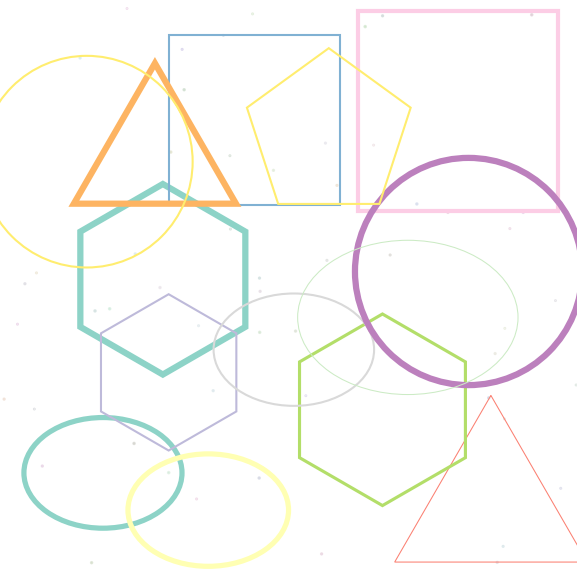[{"shape": "hexagon", "thickness": 3, "radius": 0.82, "center": [0.282, 0.516]}, {"shape": "oval", "thickness": 2.5, "radius": 0.68, "center": [0.178, 0.18]}, {"shape": "oval", "thickness": 2.5, "radius": 0.7, "center": [0.361, 0.116]}, {"shape": "hexagon", "thickness": 1, "radius": 0.68, "center": [0.292, 0.354]}, {"shape": "triangle", "thickness": 0.5, "radius": 0.96, "center": [0.85, 0.122]}, {"shape": "square", "thickness": 1, "radius": 0.74, "center": [0.44, 0.791]}, {"shape": "triangle", "thickness": 3, "radius": 0.81, "center": [0.268, 0.727]}, {"shape": "hexagon", "thickness": 1.5, "radius": 0.83, "center": [0.662, 0.29]}, {"shape": "square", "thickness": 2, "radius": 0.87, "center": [0.794, 0.807]}, {"shape": "oval", "thickness": 1, "radius": 0.69, "center": [0.509, 0.394]}, {"shape": "circle", "thickness": 3, "radius": 0.98, "center": [0.811, 0.529]}, {"shape": "oval", "thickness": 0.5, "radius": 0.95, "center": [0.706, 0.45]}, {"shape": "pentagon", "thickness": 1, "radius": 0.75, "center": [0.569, 0.767]}, {"shape": "circle", "thickness": 1, "radius": 0.92, "center": [0.15, 0.719]}]